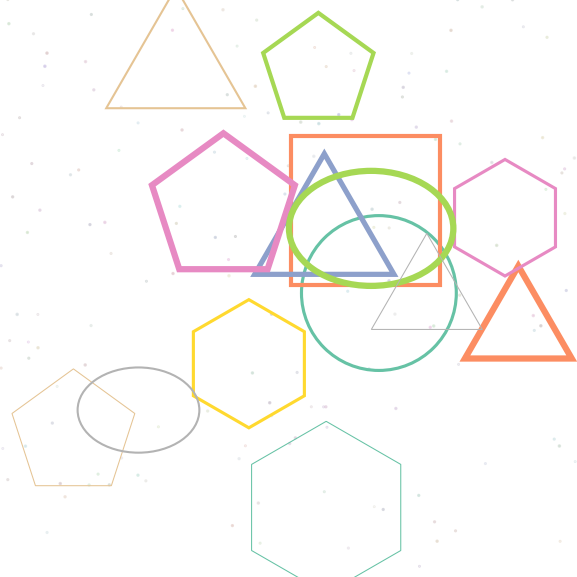[{"shape": "circle", "thickness": 1.5, "radius": 0.67, "center": [0.656, 0.492]}, {"shape": "hexagon", "thickness": 0.5, "radius": 0.75, "center": [0.565, 0.12]}, {"shape": "triangle", "thickness": 3, "radius": 0.53, "center": [0.898, 0.432]}, {"shape": "square", "thickness": 2, "radius": 0.65, "center": [0.633, 0.635]}, {"shape": "triangle", "thickness": 2.5, "radius": 0.7, "center": [0.562, 0.594]}, {"shape": "hexagon", "thickness": 1.5, "radius": 0.5, "center": [0.874, 0.622]}, {"shape": "pentagon", "thickness": 3, "radius": 0.65, "center": [0.387, 0.638]}, {"shape": "pentagon", "thickness": 2, "radius": 0.5, "center": [0.551, 0.876]}, {"shape": "oval", "thickness": 3, "radius": 0.71, "center": [0.643, 0.604]}, {"shape": "hexagon", "thickness": 1.5, "radius": 0.55, "center": [0.431, 0.369]}, {"shape": "pentagon", "thickness": 0.5, "radius": 0.56, "center": [0.127, 0.249]}, {"shape": "triangle", "thickness": 1, "radius": 0.7, "center": [0.304, 0.881]}, {"shape": "oval", "thickness": 1, "radius": 0.53, "center": [0.24, 0.289]}, {"shape": "triangle", "thickness": 0.5, "radius": 0.55, "center": [0.739, 0.484]}]